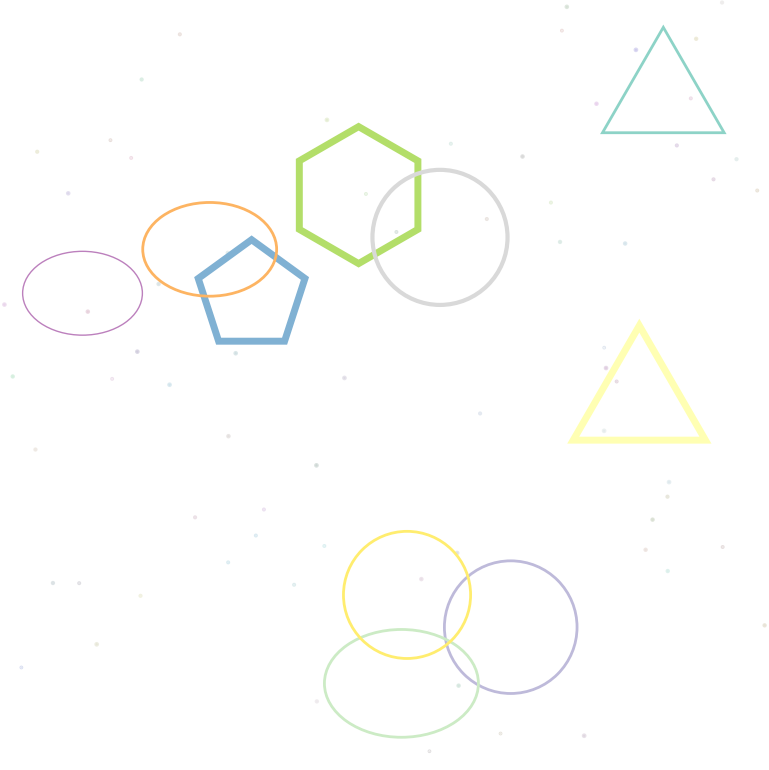[{"shape": "triangle", "thickness": 1, "radius": 0.46, "center": [0.861, 0.873]}, {"shape": "triangle", "thickness": 2.5, "radius": 0.5, "center": [0.83, 0.478]}, {"shape": "circle", "thickness": 1, "radius": 0.43, "center": [0.663, 0.186]}, {"shape": "pentagon", "thickness": 2.5, "radius": 0.36, "center": [0.327, 0.616]}, {"shape": "oval", "thickness": 1, "radius": 0.43, "center": [0.272, 0.676]}, {"shape": "hexagon", "thickness": 2.5, "radius": 0.44, "center": [0.466, 0.747]}, {"shape": "circle", "thickness": 1.5, "radius": 0.44, "center": [0.571, 0.692]}, {"shape": "oval", "thickness": 0.5, "radius": 0.39, "center": [0.107, 0.619]}, {"shape": "oval", "thickness": 1, "radius": 0.5, "center": [0.521, 0.112]}, {"shape": "circle", "thickness": 1, "radius": 0.41, "center": [0.529, 0.227]}]